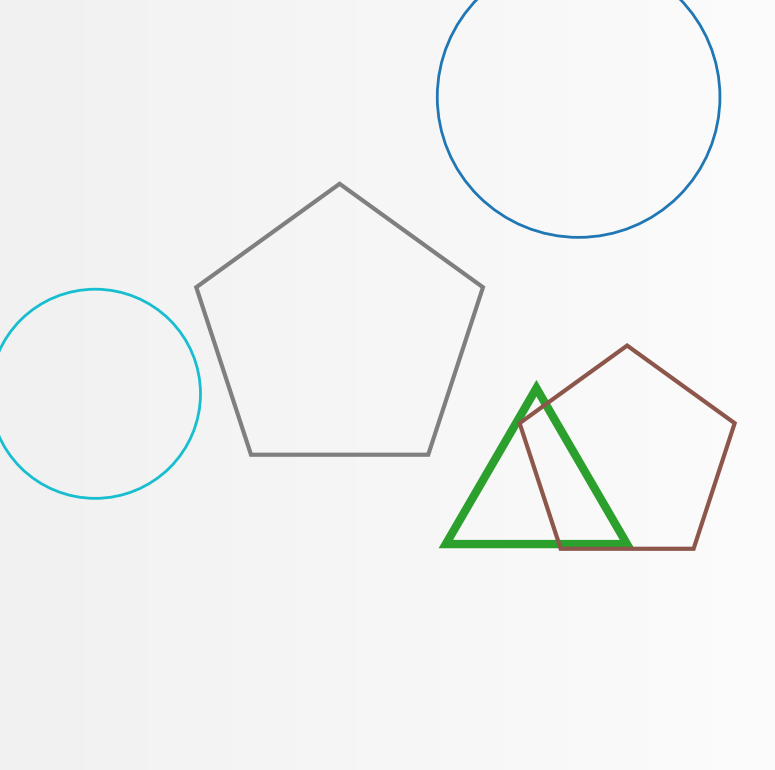[{"shape": "circle", "thickness": 1, "radius": 0.91, "center": [0.747, 0.874]}, {"shape": "triangle", "thickness": 3, "radius": 0.67, "center": [0.692, 0.361]}, {"shape": "pentagon", "thickness": 1.5, "radius": 0.73, "center": [0.809, 0.405]}, {"shape": "pentagon", "thickness": 1.5, "radius": 0.97, "center": [0.438, 0.567]}, {"shape": "circle", "thickness": 1, "radius": 0.68, "center": [0.123, 0.489]}]